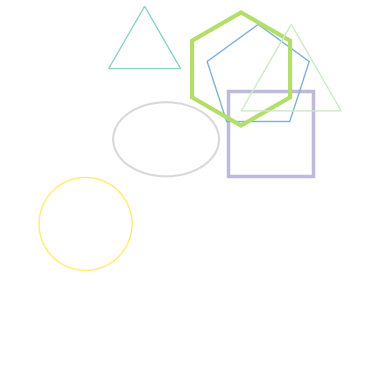[{"shape": "triangle", "thickness": 1, "radius": 0.54, "center": [0.376, 0.876]}, {"shape": "square", "thickness": 2.5, "radius": 0.55, "center": [0.702, 0.654]}, {"shape": "pentagon", "thickness": 1, "radius": 0.7, "center": [0.671, 0.797]}, {"shape": "hexagon", "thickness": 3, "radius": 0.73, "center": [0.626, 0.821]}, {"shape": "oval", "thickness": 1.5, "radius": 0.69, "center": [0.431, 0.638]}, {"shape": "triangle", "thickness": 1, "radius": 0.75, "center": [0.756, 0.787]}, {"shape": "circle", "thickness": 1, "radius": 0.6, "center": [0.222, 0.418]}]